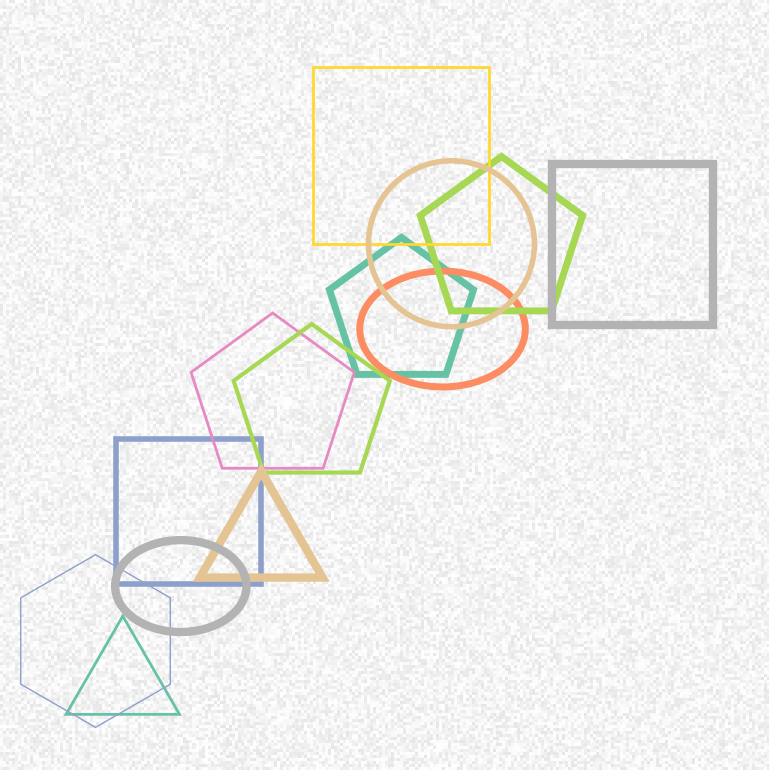[{"shape": "triangle", "thickness": 1, "radius": 0.43, "center": [0.159, 0.115]}, {"shape": "pentagon", "thickness": 2.5, "radius": 0.49, "center": [0.521, 0.593]}, {"shape": "oval", "thickness": 2.5, "radius": 0.54, "center": [0.575, 0.573]}, {"shape": "square", "thickness": 2, "radius": 0.47, "center": [0.245, 0.336]}, {"shape": "hexagon", "thickness": 0.5, "radius": 0.56, "center": [0.124, 0.168]}, {"shape": "pentagon", "thickness": 1, "radius": 0.56, "center": [0.354, 0.482]}, {"shape": "pentagon", "thickness": 1.5, "radius": 0.53, "center": [0.405, 0.473]}, {"shape": "pentagon", "thickness": 2.5, "radius": 0.55, "center": [0.651, 0.686]}, {"shape": "square", "thickness": 1, "radius": 0.57, "center": [0.521, 0.798]}, {"shape": "triangle", "thickness": 3, "radius": 0.46, "center": [0.339, 0.296]}, {"shape": "circle", "thickness": 2, "radius": 0.54, "center": [0.586, 0.683]}, {"shape": "oval", "thickness": 3, "radius": 0.43, "center": [0.235, 0.239]}, {"shape": "square", "thickness": 3, "radius": 0.52, "center": [0.821, 0.682]}]